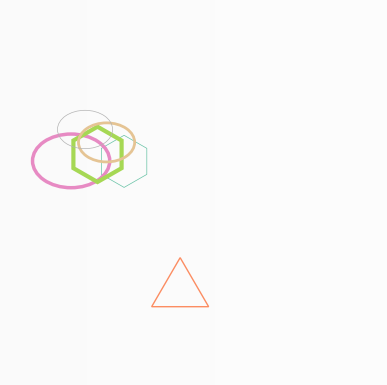[{"shape": "hexagon", "thickness": 0.5, "radius": 0.34, "center": [0.32, 0.581]}, {"shape": "triangle", "thickness": 1, "radius": 0.42, "center": [0.465, 0.246]}, {"shape": "oval", "thickness": 2.5, "radius": 0.5, "center": [0.184, 0.582]}, {"shape": "hexagon", "thickness": 3, "radius": 0.36, "center": [0.252, 0.599]}, {"shape": "oval", "thickness": 2, "radius": 0.36, "center": [0.275, 0.63]}, {"shape": "oval", "thickness": 0.5, "radius": 0.36, "center": [0.219, 0.664]}]